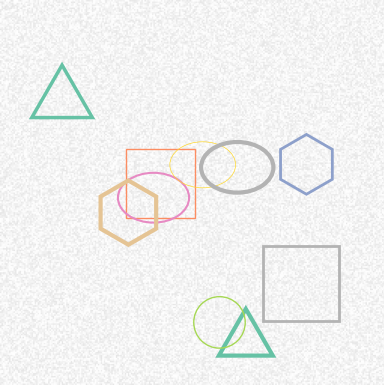[{"shape": "triangle", "thickness": 2.5, "radius": 0.45, "center": [0.161, 0.74]}, {"shape": "triangle", "thickness": 3, "radius": 0.4, "center": [0.639, 0.117]}, {"shape": "square", "thickness": 1, "radius": 0.45, "center": [0.416, 0.524]}, {"shape": "hexagon", "thickness": 2, "radius": 0.39, "center": [0.796, 0.573]}, {"shape": "oval", "thickness": 1.5, "radius": 0.46, "center": [0.399, 0.486]}, {"shape": "circle", "thickness": 1, "radius": 0.33, "center": [0.57, 0.163]}, {"shape": "oval", "thickness": 0.5, "radius": 0.43, "center": [0.527, 0.572]}, {"shape": "hexagon", "thickness": 3, "radius": 0.42, "center": [0.333, 0.448]}, {"shape": "square", "thickness": 2, "radius": 0.49, "center": [0.782, 0.264]}, {"shape": "oval", "thickness": 3, "radius": 0.47, "center": [0.616, 0.565]}]